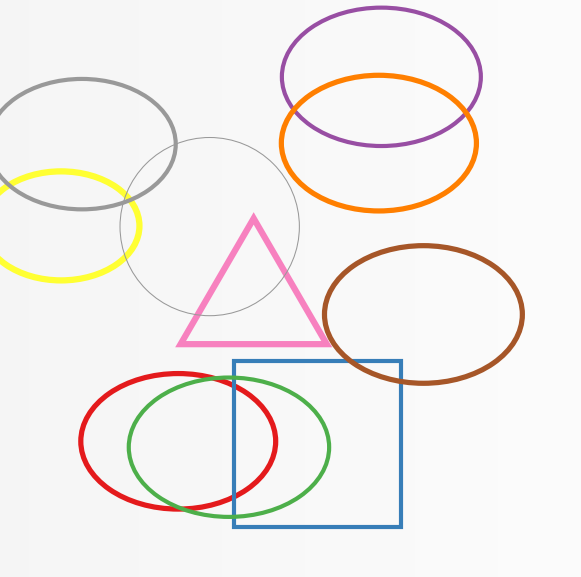[{"shape": "oval", "thickness": 2.5, "radius": 0.84, "center": [0.307, 0.235]}, {"shape": "square", "thickness": 2, "radius": 0.72, "center": [0.547, 0.23]}, {"shape": "oval", "thickness": 2, "radius": 0.86, "center": [0.394, 0.225]}, {"shape": "oval", "thickness": 2, "radius": 0.86, "center": [0.656, 0.866]}, {"shape": "oval", "thickness": 2.5, "radius": 0.84, "center": [0.652, 0.751]}, {"shape": "oval", "thickness": 3, "radius": 0.67, "center": [0.105, 0.608]}, {"shape": "oval", "thickness": 2.5, "radius": 0.85, "center": [0.728, 0.455]}, {"shape": "triangle", "thickness": 3, "radius": 0.73, "center": [0.436, 0.476]}, {"shape": "circle", "thickness": 0.5, "radius": 0.77, "center": [0.361, 0.607]}, {"shape": "oval", "thickness": 2, "radius": 0.81, "center": [0.141, 0.75]}]